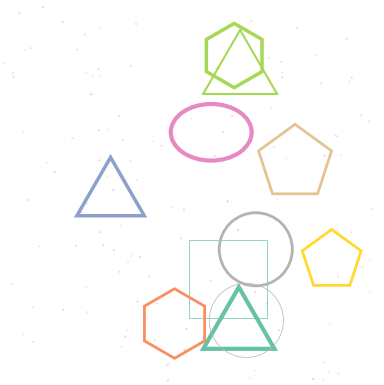[{"shape": "square", "thickness": 0.5, "radius": 0.51, "center": [0.592, 0.274]}, {"shape": "triangle", "thickness": 3, "radius": 0.53, "center": [0.62, 0.147]}, {"shape": "hexagon", "thickness": 2, "radius": 0.45, "center": [0.453, 0.16]}, {"shape": "triangle", "thickness": 2.5, "radius": 0.51, "center": [0.287, 0.49]}, {"shape": "oval", "thickness": 3, "radius": 0.52, "center": [0.549, 0.656]}, {"shape": "hexagon", "thickness": 2.5, "radius": 0.42, "center": [0.608, 0.856]}, {"shape": "triangle", "thickness": 1.5, "radius": 0.55, "center": [0.624, 0.811]}, {"shape": "pentagon", "thickness": 2, "radius": 0.4, "center": [0.862, 0.324]}, {"shape": "pentagon", "thickness": 2, "radius": 0.5, "center": [0.766, 0.577]}, {"shape": "circle", "thickness": 2, "radius": 0.47, "center": [0.664, 0.352]}, {"shape": "circle", "thickness": 0.5, "radius": 0.48, "center": [0.64, 0.168]}]